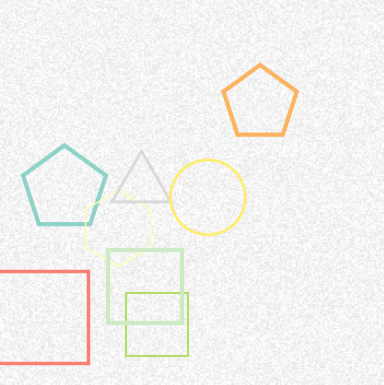[{"shape": "pentagon", "thickness": 3, "radius": 0.57, "center": [0.168, 0.509]}, {"shape": "hexagon", "thickness": 1, "radius": 0.49, "center": [0.307, 0.407]}, {"shape": "square", "thickness": 2.5, "radius": 0.6, "center": [0.108, 0.177]}, {"shape": "pentagon", "thickness": 3, "radius": 0.5, "center": [0.676, 0.731]}, {"shape": "square", "thickness": 1.5, "radius": 0.41, "center": [0.408, 0.158]}, {"shape": "triangle", "thickness": 2, "radius": 0.44, "center": [0.367, 0.52]}, {"shape": "square", "thickness": 3, "radius": 0.48, "center": [0.377, 0.256]}, {"shape": "circle", "thickness": 2, "radius": 0.49, "center": [0.54, 0.487]}]